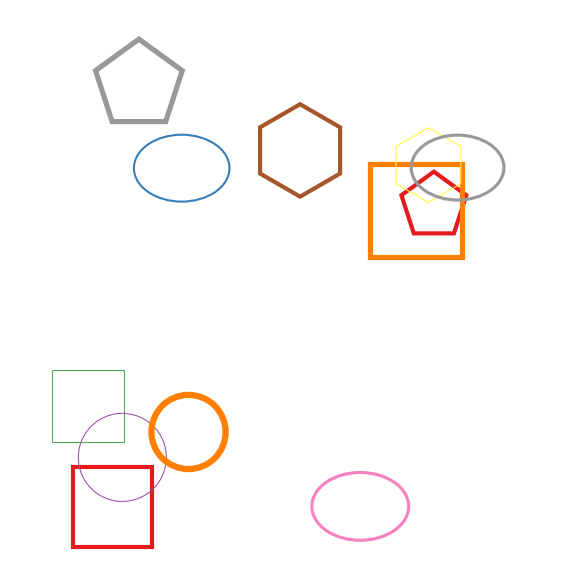[{"shape": "square", "thickness": 2, "radius": 0.34, "center": [0.195, 0.121]}, {"shape": "pentagon", "thickness": 2, "radius": 0.3, "center": [0.751, 0.643]}, {"shape": "oval", "thickness": 1, "radius": 0.41, "center": [0.315, 0.708]}, {"shape": "square", "thickness": 0.5, "radius": 0.31, "center": [0.152, 0.296]}, {"shape": "circle", "thickness": 0.5, "radius": 0.38, "center": [0.212, 0.207]}, {"shape": "circle", "thickness": 3, "radius": 0.32, "center": [0.326, 0.251]}, {"shape": "square", "thickness": 2.5, "radius": 0.4, "center": [0.721, 0.635]}, {"shape": "hexagon", "thickness": 0.5, "radius": 0.32, "center": [0.742, 0.713]}, {"shape": "hexagon", "thickness": 2, "radius": 0.4, "center": [0.52, 0.739]}, {"shape": "oval", "thickness": 1.5, "radius": 0.42, "center": [0.624, 0.122]}, {"shape": "oval", "thickness": 1.5, "radius": 0.4, "center": [0.792, 0.709]}, {"shape": "pentagon", "thickness": 2.5, "radius": 0.39, "center": [0.241, 0.852]}]